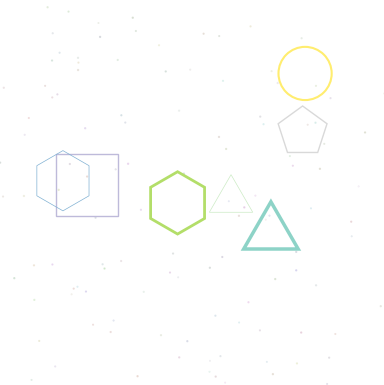[{"shape": "triangle", "thickness": 2.5, "radius": 0.41, "center": [0.704, 0.394]}, {"shape": "square", "thickness": 1, "radius": 0.4, "center": [0.227, 0.519]}, {"shape": "hexagon", "thickness": 0.5, "radius": 0.39, "center": [0.163, 0.531]}, {"shape": "hexagon", "thickness": 2, "radius": 0.4, "center": [0.461, 0.473]}, {"shape": "pentagon", "thickness": 1, "radius": 0.33, "center": [0.786, 0.658]}, {"shape": "triangle", "thickness": 0.5, "radius": 0.33, "center": [0.6, 0.481]}, {"shape": "circle", "thickness": 1.5, "radius": 0.35, "center": [0.792, 0.809]}]